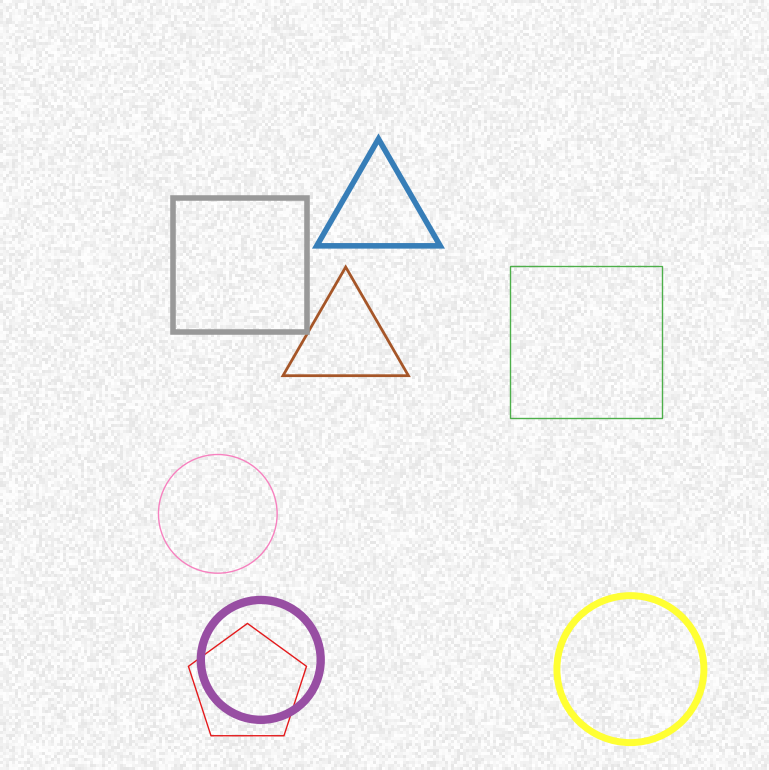[{"shape": "pentagon", "thickness": 0.5, "radius": 0.4, "center": [0.321, 0.11]}, {"shape": "triangle", "thickness": 2, "radius": 0.46, "center": [0.492, 0.727]}, {"shape": "square", "thickness": 0.5, "radius": 0.49, "center": [0.761, 0.556]}, {"shape": "circle", "thickness": 3, "radius": 0.39, "center": [0.339, 0.143]}, {"shape": "circle", "thickness": 2.5, "radius": 0.48, "center": [0.819, 0.131]}, {"shape": "triangle", "thickness": 1, "radius": 0.47, "center": [0.449, 0.559]}, {"shape": "circle", "thickness": 0.5, "radius": 0.39, "center": [0.283, 0.333]}, {"shape": "square", "thickness": 2, "radius": 0.43, "center": [0.311, 0.656]}]